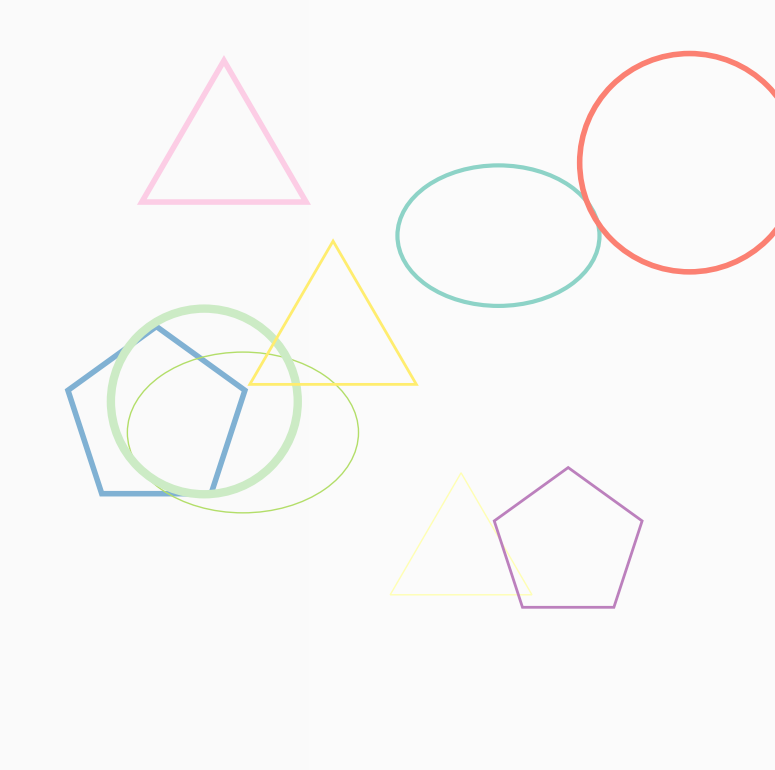[{"shape": "oval", "thickness": 1.5, "radius": 0.65, "center": [0.643, 0.694]}, {"shape": "triangle", "thickness": 0.5, "radius": 0.53, "center": [0.595, 0.28]}, {"shape": "circle", "thickness": 2, "radius": 0.71, "center": [0.89, 0.789]}, {"shape": "pentagon", "thickness": 2, "radius": 0.6, "center": [0.202, 0.456]}, {"shape": "oval", "thickness": 0.5, "radius": 0.75, "center": [0.313, 0.438]}, {"shape": "triangle", "thickness": 2, "radius": 0.61, "center": [0.289, 0.799]}, {"shape": "pentagon", "thickness": 1, "radius": 0.5, "center": [0.733, 0.292]}, {"shape": "circle", "thickness": 3, "radius": 0.6, "center": [0.264, 0.479]}, {"shape": "triangle", "thickness": 1, "radius": 0.62, "center": [0.43, 0.563]}]